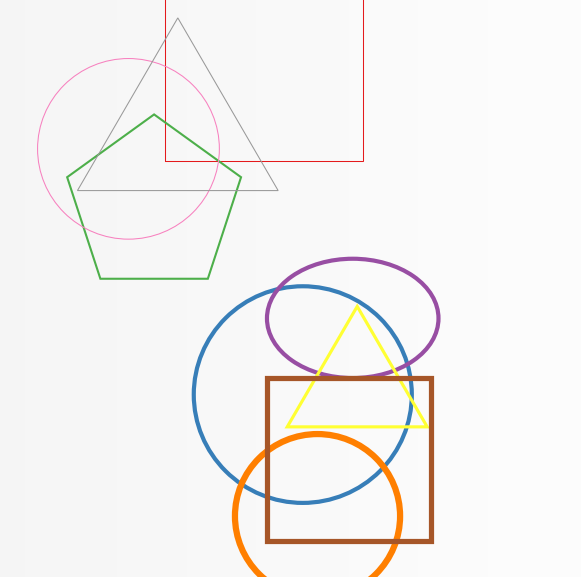[{"shape": "square", "thickness": 0.5, "radius": 0.85, "center": [0.455, 0.891]}, {"shape": "circle", "thickness": 2, "radius": 0.94, "center": [0.521, 0.316]}, {"shape": "pentagon", "thickness": 1, "radius": 0.79, "center": [0.265, 0.644]}, {"shape": "oval", "thickness": 2, "radius": 0.74, "center": [0.607, 0.448]}, {"shape": "circle", "thickness": 3, "radius": 0.71, "center": [0.546, 0.105]}, {"shape": "triangle", "thickness": 1.5, "radius": 0.7, "center": [0.615, 0.33]}, {"shape": "square", "thickness": 2.5, "radius": 0.71, "center": [0.601, 0.204]}, {"shape": "circle", "thickness": 0.5, "radius": 0.78, "center": [0.221, 0.741]}, {"shape": "triangle", "thickness": 0.5, "radius": 1.0, "center": [0.306, 0.769]}]